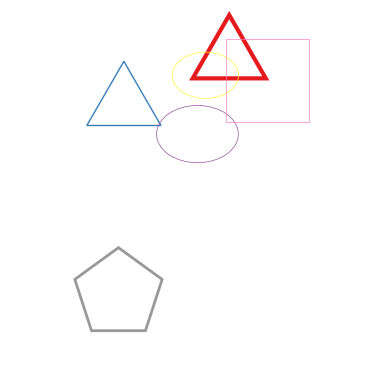[{"shape": "triangle", "thickness": 3, "radius": 0.55, "center": [0.595, 0.851]}, {"shape": "triangle", "thickness": 1, "radius": 0.56, "center": [0.322, 0.73]}, {"shape": "oval", "thickness": 0.5, "radius": 0.53, "center": [0.513, 0.652]}, {"shape": "oval", "thickness": 0.5, "radius": 0.43, "center": [0.534, 0.804]}, {"shape": "square", "thickness": 0.5, "radius": 0.54, "center": [0.695, 0.79]}, {"shape": "pentagon", "thickness": 2, "radius": 0.6, "center": [0.308, 0.238]}]